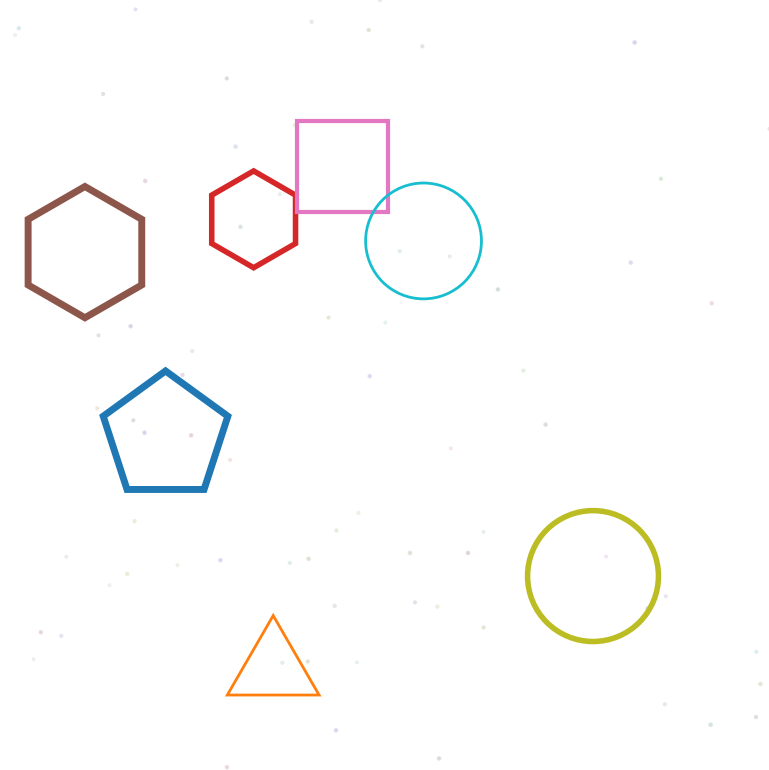[{"shape": "pentagon", "thickness": 2.5, "radius": 0.43, "center": [0.215, 0.433]}, {"shape": "triangle", "thickness": 1, "radius": 0.34, "center": [0.355, 0.132]}, {"shape": "hexagon", "thickness": 2, "radius": 0.31, "center": [0.329, 0.715]}, {"shape": "hexagon", "thickness": 2.5, "radius": 0.43, "center": [0.11, 0.673]}, {"shape": "square", "thickness": 1.5, "radius": 0.3, "center": [0.444, 0.784]}, {"shape": "circle", "thickness": 2, "radius": 0.42, "center": [0.77, 0.252]}, {"shape": "circle", "thickness": 1, "radius": 0.38, "center": [0.55, 0.687]}]